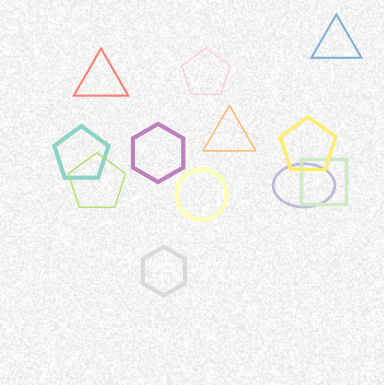[{"shape": "pentagon", "thickness": 3, "radius": 0.37, "center": [0.211, 0.598]}, {"shape": "circle", "thickness": 3, "radius": 0.33, "center": [0.524, 0.495]}, {"shape": "oval", "thickness": 2, "radius": 0.4, "center": [0.79, 0.518]}, {"shape": "triangle", "thickness": 1.5, "radius": 0.41, "center": [0.262, 0.792]}, {"shape": "triangle", "thickness": 1.5, "radius": 0.38, "center": [0.874, 0.887]}, {"shape": "triangle", "thickness": 1, "radius": 0.39, "center": [0.596, 0.647]}, {"shape": "pentagon", "thickness": 1, "radius": 0.39, "center": [0.252, 0.525]}, {"shape": "pentagon", "thickness": 1, "radius": 0.33, "center": [0.535, 0.809]}, {"shape": "hexagon", "thickness": 3, "radius": 0.32, "center": [0.426, 0.296]}, {"shape": "hexagon", "thickness": 3, "radius": 0.38, "center": [0.411, 0.603]}, {"shape": "square", "thickness": 2.5, "radius": 0.29, "center": [0.839, 0.528]}, {"shape": "pentagon", "thickness": 2.5, "radius": 0.38, "center": [0.8, 0.621]}]